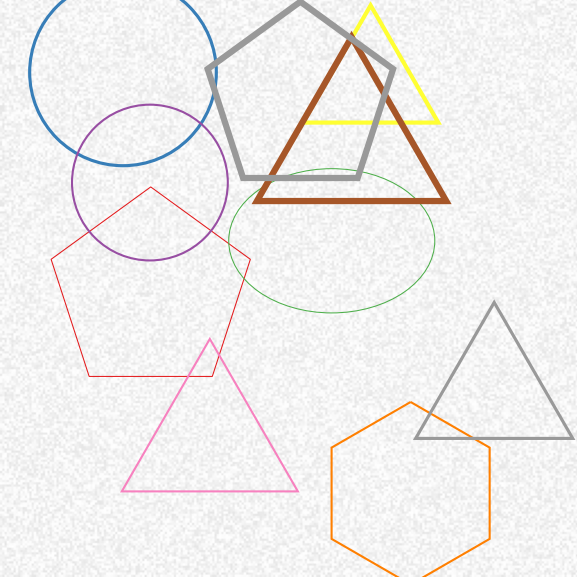[{"shape": "pentagon", "thickness": 0.5, "radius": 0.91, "center": [0.261, 0.494]}, {"shape": "circle", "thickness": 1.5, "radius": 0.81, "center": [0.213, 0.874]}, {"shape": "oval", "thickness": 0.5, "radius": 0.89, "center": [0.574, 0.582]}, {"shape": "circle", "thickness": 1, "radius": 0.67, "center": [0.26, 0.683]}, {"shape": "hexagon", "thickness": 1, "radius": 0.79, "center": [0.711, 0.145]}, {"shape": "triangle", "thickness": 2, "radius": 0.68, "center": [0.642, 0.855]}, {"shape": "triangle", "thickness": 3, "radius": 0.95, "center": [0.609, 0.746]}, {"shape": "triangle", "thickness": 1, "radius": 0.88, "center": [0.363, 0.236]}, {"shape": "pentagon", "thickness": 3, "radius": 0.84, "center": [0.52, 0.827]}, {"shape": "triangle", "thickness": 1.5, "radius": 0.79, "center": [0.856, 0.318]}]